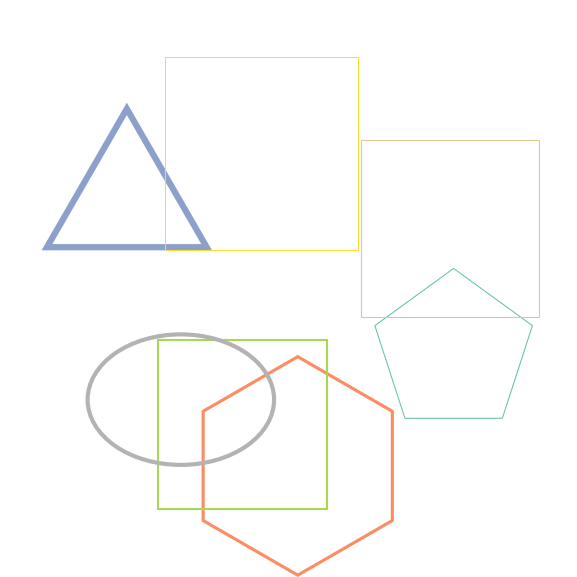[{"shape": "pentagon", "thickness": 0.5, "radius": 0.72, "center": [0.786, 0.391]}, {"shape": "hexagon", "thickness": 1.5, "radius": 0.95, "center": [0.516, 0.192]}, {"shape": "triangle", "thickness": 3, "radius": 0.8, "center": [0.22, 0.651]}, {"shape": "square", "thickness": 1, "radius": 0.73, "center": [0.419, 0.264]}, {"shape": "square", "thickness": 0.5, "radius": 0.83, "center": [0.453, 0.733]}, {"shape": "square", "thickness": 0.5, "radius": 0.77, "center": [0.779, 0.604]}, {"shape": "oval", "thickness": 2, "radius": 0.81, "center": [0.313, 0.307]}]